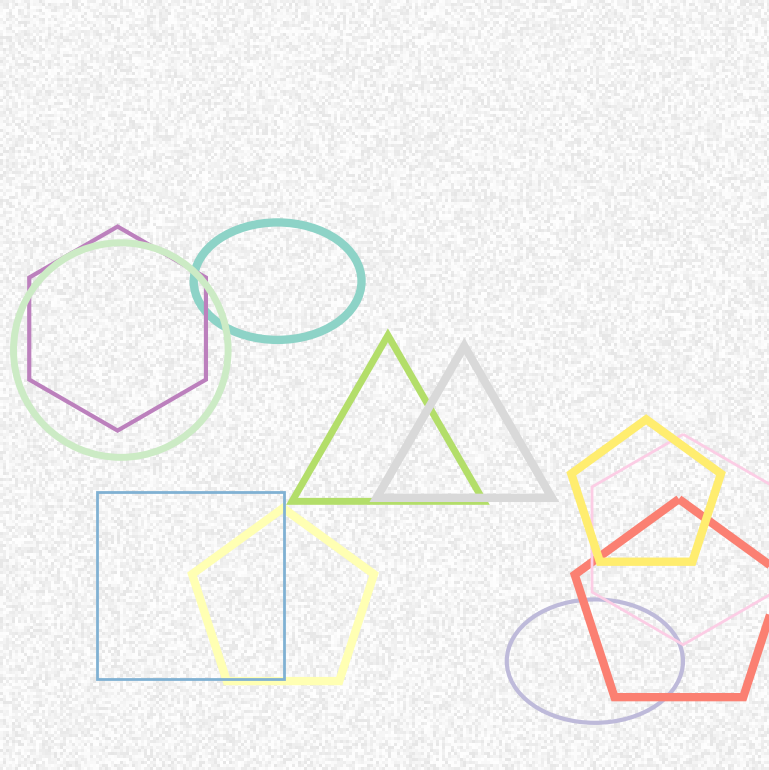[{"shape": "oval", "thickness": 3, "radius": 0.54, "center": [0.361, 0.635]}, {"shape": "pentagon", "thickness": 3, "radius": 0.62, "center": [0.368, 0.216]}, {"shape": "oval", "thickness": 1.5, "radius": 0.57, "center": [0.773, 0.141]}, {"shape": "pentagon", "thickness": 3, "radius": 0.71, "center": [0.882, 0.21]}, {"shape": "square", "thickness": 1, "radius": 0.61, "center": [0.247, 0.24]}, {"shape": "triangle", "thickness": 2.5, "radius": 0.72, "center": [0.504, 0.421]}, {"shape": "hexagon", "thickness": 1, "radius": 0.68, "center": [0.887, 0.299]}, {"shape": "triangle", "thickness": 3, "radius": 0.66, "center": [0.603, 0.419]}, {"shape": "hexagon", "thickness": 1.5, "radius": 0.66, "center": [0.153, 0.573]}, {"shape": "circle", "thickness": 2.5, "radius": 0.7, "center": [0.157, 0.545]}, {"shape": "pentagon", "thickness": 3, "radius": 0.51, "center": [0.839, 0.353]}]